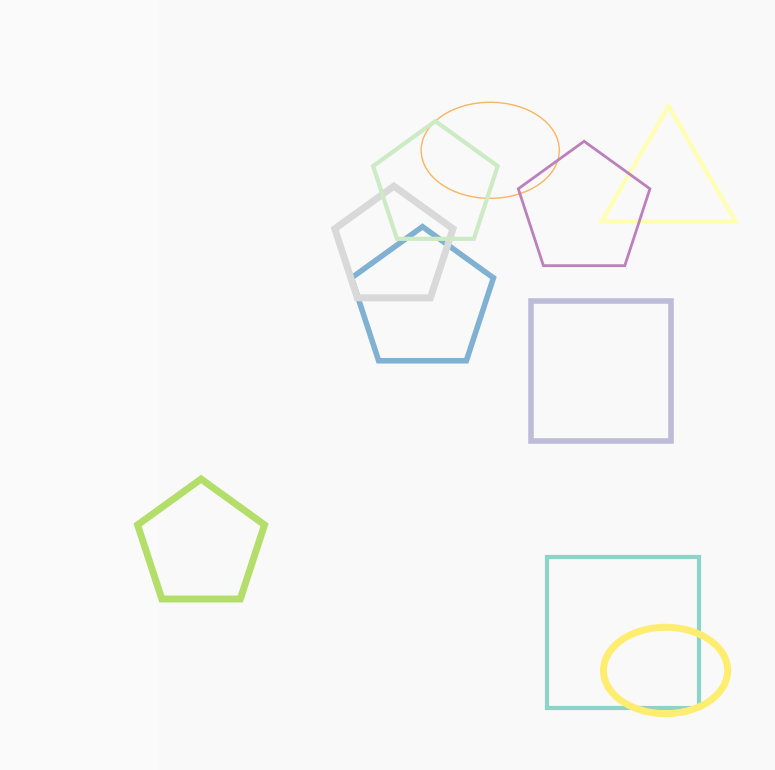[{"shape": "square", "thickness": 1.5, "radius": 0.49, "center": [0.804, 0.178]}, {"shape": "triangle", "thickness": 1.5, "radius": 0.5, "center": [0.863, 0.762]}, {"shape": "square", "thickness": 2, "radius": 0.45, "center": [0.775, 0.518]}, {"shape": "pentagon", "thickness": 2, "radius": 0.48, "center": [0.545, 0.609]}, {"shape": "oval", "thickness": 0.5, "radius": 0.45, "center": [0.633, 0.805]}, {"shape": "pentagon", "thickness": 2.5, "radius": 0.43, "center": [0.259, 0.292]}, {"shape": "pentagon", "thickness": 2.5, "radius": 0.4, "center": [0.508, 0.678]}, {"shape": "pentagon", "thickness": 1, "radius": 0.45, "center": [0.754, 0.727]}, {"shape": "pentagon", "thickness": 1.5, "radius": 0.42, "center": [0.562, 0.758]}, {"shape": "oval", "thickness": 2.5, "radius": 0.4, "center": [0.859, 0.129]}]